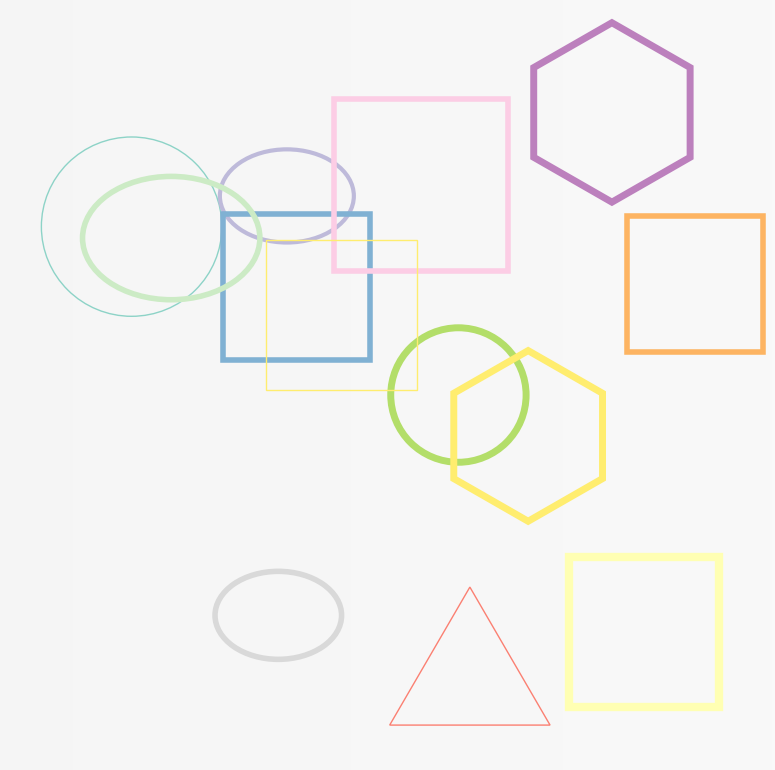[{"shape": "circle", "thickness": 0.5, "radius": 0.58, "center": [0.17, 0.706]}, {"shape": "square", "thickness": 3, "radius": 0.49, "center": [0.831, 0.18]}, {"shape": "oval", "thickness": 1.5, "radius": 0.43, "center": [0.37, 0.746]}, {"shape": "triangle", "thickness": 0.5, "radius": 0.6, "center": [0.606, 0.118]}, {"shape": "square", "thickness": 2, "radius": 0.47, "center": [0.383, 0.627]}, {"shape": "square", "thickness": 2, "radius": 0.44, "center": [0.897, 0.631]}, {"shape": "circle", "thickness": 2.5, "radius": 0.44, "center": [0.592, 0.487]}, {"shape": "square", "thickness": 2, "radius": 0.56, "center": [0.543, 0.76]}, {"shape": "oval", "thickness": 2, "radius": 0.41, "center": [0.359, 0.201]}, {"shape": "hexagon", "thickness": 2.5, "radius": 0.58, "center": [0.79, 0.854]}, {"shape": "oval", "thickness": 2, "radius": 0.57, "center": [0.221, 0.691]}, {"shape": "square", "thickness": 0.5, "radius": 0.49, "center": [0.44, 0.591]}, {"shape": "hexagon", "thickness": 2.5, "radius": 0.55, "center": [0.681, 0.434]}]